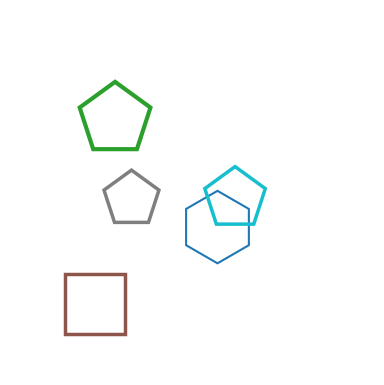[{"shape": "hexagon", "thickness": 1.5, "radius": 0.47, "center": [0.565, 0.41]}, {"shape": "pentagon", "thickness": 3, "radius": 0.48, "center": [0.299, 0.691]}, {"shape": "square", "thickness": 2.5, "radius": 0.39, "center": [0.248, 0.209]}, {"shape": "pentagon", "thickness": 2.5, "radius": 0.38, "center": [0.342, 0.483]}, {"shape": "pentagon", "thickness": 2.5, "radius": 0.41, "center": [0.611, 0.485]}]